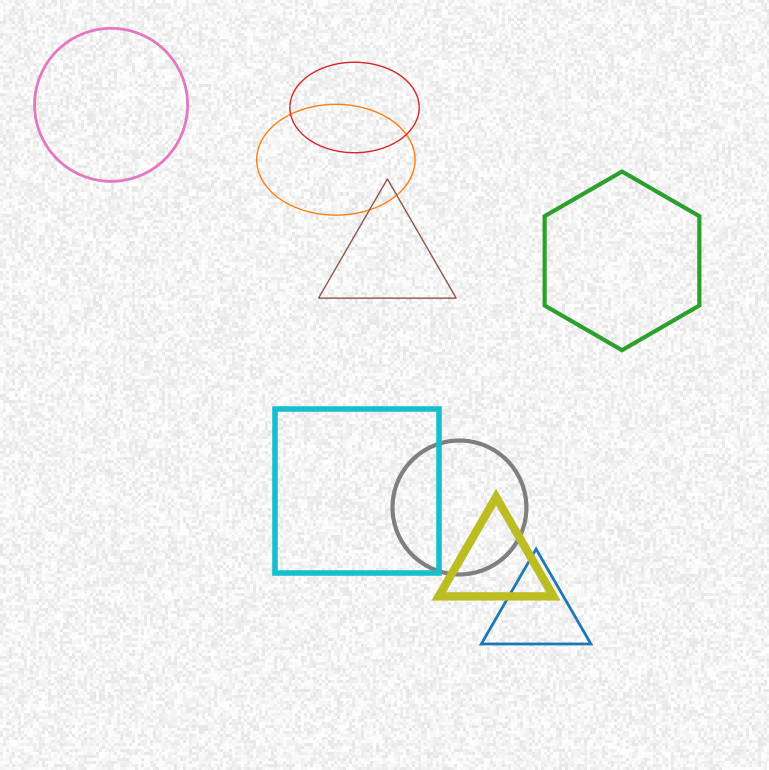[{"shape": "triangle", "thickness": 1, "radius": 0.41, "center": [0.696, 0.205]}, {"shape": "oval", "thickness": 0.5, "radius": 0.51, "center": [0.436, 0.793]}, {"shape": "hexagon", "thickness": 1.5, "radius": 0.58, "center": [0.808, 0.661]}, {"shape": "oval", "thickness": 0.5, "radius": 0.42, "center": [0.46, 0.86]}, {"shape": "triangle", "thickness": 0.5, "radius": 0.52, "center": [0.503, 0.664]}, {"shape": "circle", "thickness": 1, "radius": 0.5, "center": [0.144, 0.864]}, {"shape": "circle", "thickness": 1.5, "radius": 0.43, "center": [0.597, 0.341]}, {"shape": "triangle", "thickness": 3, "radius": 0.43, "center": [0.644, 0.268]}, {"shape": "square", "thickness": 2, "radius": 0.53, "center": [0.464, 0.362]}]